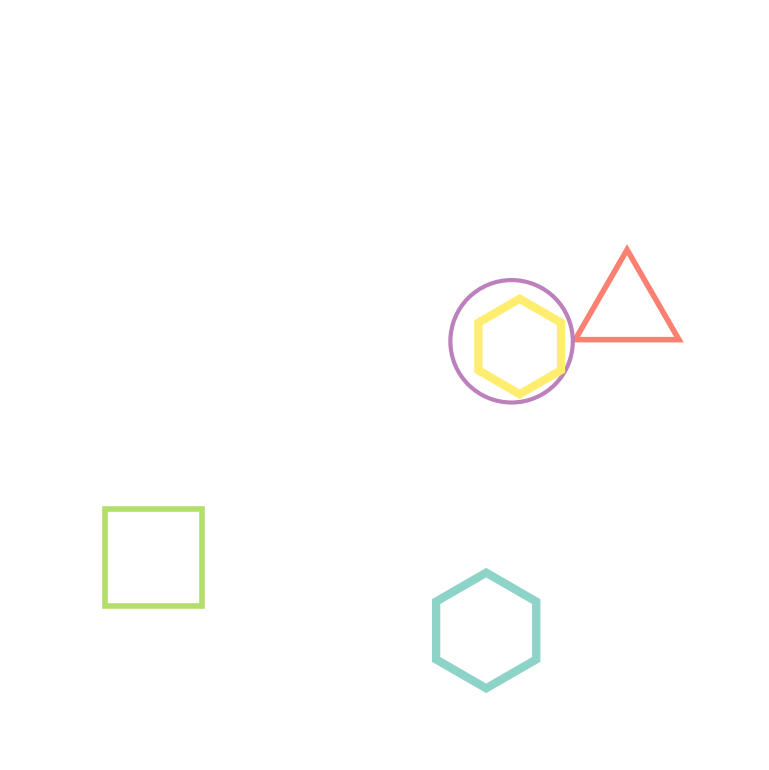[{"shape": "hexagon", "thickness": 3, "radius": 0.38, "center": [0.631, 0.181]}, {"shape": "triangle", "thickness": 2, "radius": 0.39, "center": [0.814, 0.598]}, {"shape": "square", "thickness": 2, "radius": 0.31, "center": [0.2, 0.276]}, {"shape": "circle", "thickness": 1.5, "radius": 0.4, "center": [0.664, 0.557]}, {"shape": "hexagon", "thickness": 3, "radius": 0.31, "center": [0.675, 0.55]}]